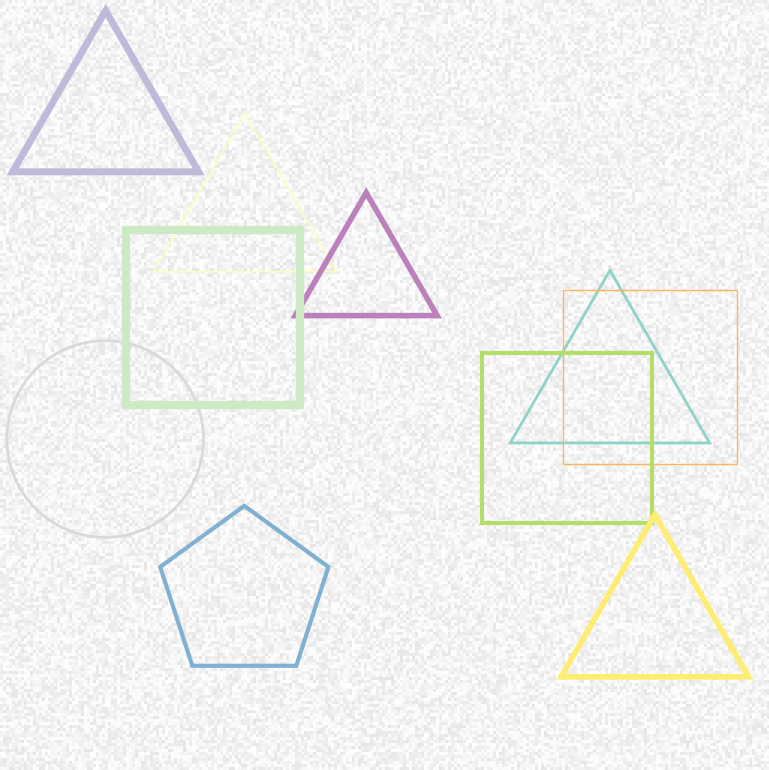[{"shape": "triangle", "thickness": 1, "radius": 0.75, "center": [0.792, 0.5]}, {"shape": "triangle", "thickness": 0.5, "radius": 0.69, "center": [0.318, 0.716]}, {"shape": "triangle", "thickness": 2.5, "radius": 0.7, "center": [0.137, 0.847]}, {"shape": "pentagon", "thickness": 1.5, "radius": 0.57, "center": [0.317, 0.228]}, {"shape": "square", "thickness": 0.5, "radius": 0.57, "center": [0.844, 0.511]}, {"shape": "square", "thickness": 1.5, "radius": 0.55, "center": [0.736, 0.431]}, {"shape": "circle", "thickness": 1, "radius": 0.64, "center": [0.137, 0.43]}, {"shape": "triangle", "thickness": 2, "radius": 0.53, "center": [0.476, 0.643]}, {"shape": "square", "thickness": 3, "radius": 0.57, "center": [0.277, 0.588]}, {"shape": "triangle", "thickness": 2, "radius": 0.7, "center": [0.85, 0.191]}]